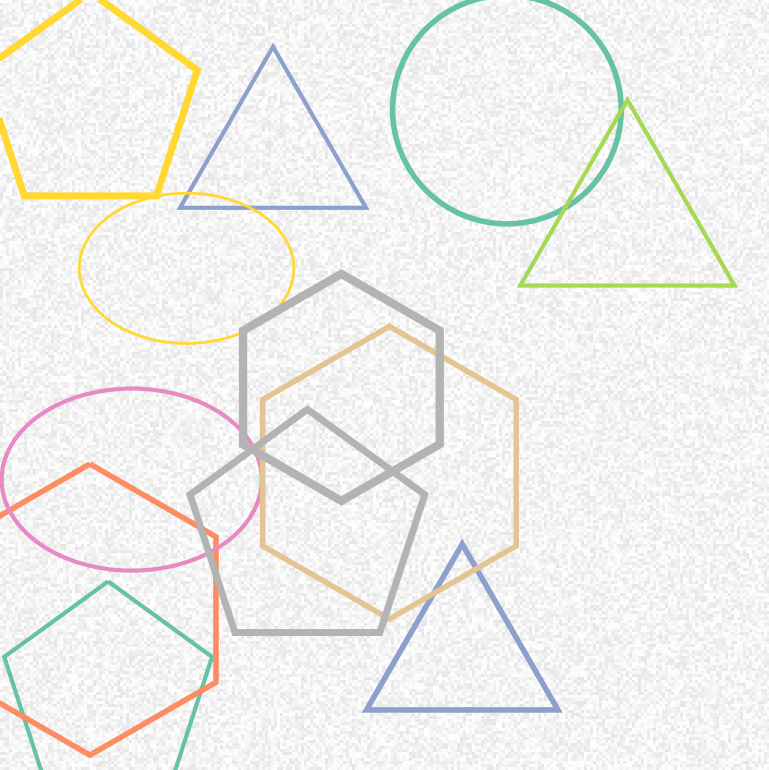[{"shape": "pentagon", "thickness": 1.5, "radius": 0.71, "center": [0.14, 0.103]}, {"shape": "circle", "thickness": 2, "radius": 0.74, "center": [0.658, 0.858]}, {"shape": "hexagon", "thickness": 2, "radius": 0.95, "center": [0.117, 0.208]}, {"shape": "triangle", "thickness": 1.5, "radius": 0.7, "center": [0.355, 0.8]}, {"shape": "triangle", "thickness": 2, "radius": 0.72, "center": [0.6, 0.15]}, {"shape": "oval", "thickness": 1.5, "radius": 0.84, "center": [0.171, 0.377]}, {"shape": "triangle", "thickness": 1.5, "radius": 0.8, "center": [0.815, 0.71]}, {"shape": "oval", "thickness": 1, "radius": 0.7, "center": [0.242, 0.652]}, {"shape": "pentagon", "thickness": 2.5, "radius": 0.73, "center": [0.117, 0.864]}, {"shape": "hexagon", "thickness": 2, "radius": 0.95, "center": [0.506, 0.386]}, {"shape": "hexagon", "thickness": 3, "radius": 0.74, "center": [0.443, 0.497]}, {"shape": "pentagon", "thickness": 2.5, "radius": 0.8, "center": [0.399, 0.308]}]